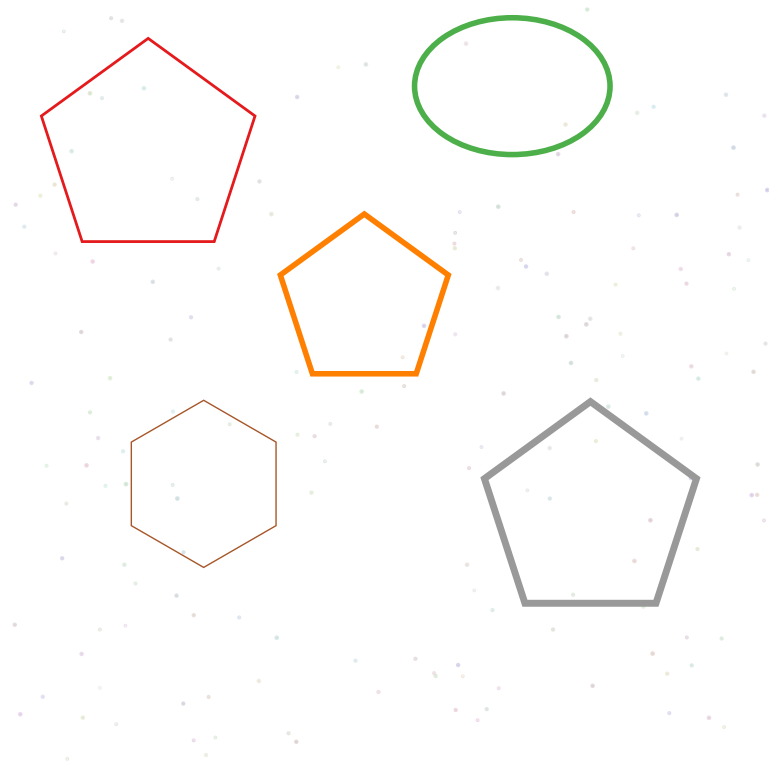[{"shape": "pentagon", "thickness": 1, "radius": 0.73, "center": [0.192, 0.804]}, {"shape": "oval", "thickness": 2, "radius": 0.63, "center": [0.665, 0.888]}, {"shape": "pentagon", "thickness": 2, "radius": 0.57, "center": [0.473, 0.607]}, {"shape": "hexagon", "thickness": 0.5, "radius": 0.54, "center": [0.265, 0.372]}, {"shape": "pentagon", "thickness": 2.5, "radius": 0.72, "center": [0.767, 0.334]}]